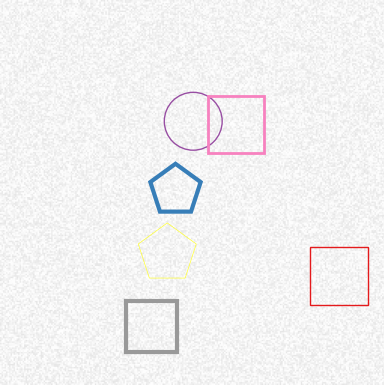[{"shape": "square", "thickness": 1, "radius": 0.38, "center": [0.881, 0.283]}, {"shape": "pentagon", "thickness": 3, "radius": 0.34, "center": [0.456, 0.506]}, {"shape": "circle", "thickness": 1, "radius": 0.38, "center": [0.502, 0.685]}, {"shape": "pentagon", "thickness": 0.5, "radius": 0.4, "center": [0.434, 0.342]}, {"shape": "square", "thickness": 2, "radius": 0.37, "center": [0.613, 0.677]}, {"shape": "square", "thickness": 3, "radius": 0.33, "center": [0.394, 0.152]}]